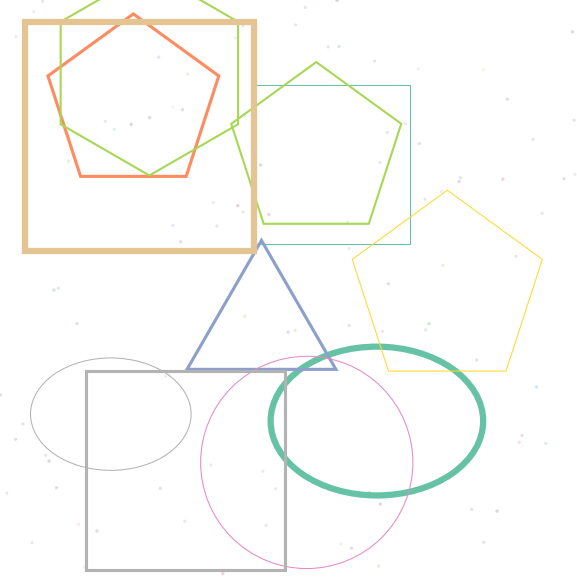[{"shape": "square", "thickness": 0.5, "radius": 0.69, "center": [0.572, 0.714]}, {"shape": "oval", "thickness": 3, "radius": 0.92, "center": [0.653, 0.27]}, {"shape": "pentagon", "thickness": 1.5, "radius": 0.78, "center": [0.231, 0.82]}, {"shape": "triangle", "thickness": 1.5, "radius": 0.74, "center": [0.453, 0.434]}, {"shape": "circle", "thickness": 0.5, "radius": 0.92, "center": [0.531, 0.198]}, {"shape": "pentagon", "thickness": 1, "radius": 0.77, "center": [0.548, 0.737]}, {"shape": "hexagon", "thickness": 1, "radius": 0.89, "center": [0.259, 0.873]}, {"shape": "pentagon", "thickness": 0.5, "radius": 0.87, "center": [0.774, 0.497]}, {"shape": "square", "thickness": 3, "radius": 0.99, "center": [0.241, 0.763]}, {"shape": "square", "thickness": 1.5, "radius": 0.86, "center": [0.321, 0.185]}, {"shape": "oval", "thickness": 0.5, "radius": 0.7, "center": [0.192, 0.282]}]